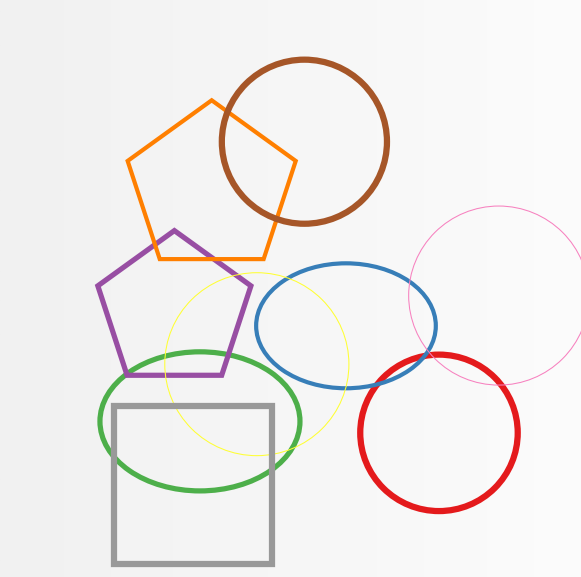[{"shape": "circle", "thickness": 3, "radius": 0.68, "center": [0.755, 0.25]}, {"shape": "oval", "thickness": 2, "radius": 0.77, "center": [0.595, 0.435]}, {"shape": "oval", "thickness": 2.5, "radius": 0.86, "center": [0.344, 0.27]}, {"shape": "pentagon", "thickness": 2.5, "radius": 0.69, "center": [0.3, 0.461]}, {"shape": "pentagon", "thickness": 2, "radius": 0.76, "center": [0.364, 0.673]}, {"shape": "circle", "thickness": 0.5, "radius": 0.79, "center": [0.442, 0.369]}, {"shape": "circle", "thickness": 3, "radius": 0.71, "center": [0.524, 0.754]}, {"shape": "circle", "thickness": 0.5, "radius": 0.78, "center": [0.858, 0.487]}, {"shape": "square", "thickness": 3, "radius": 0.68, "center": [0.332, 0.159]}]